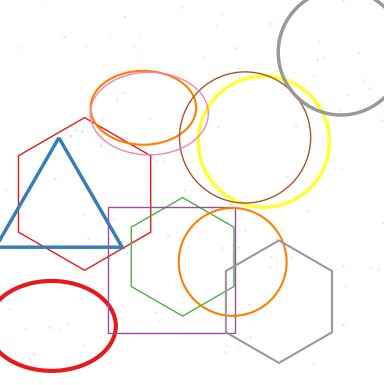[{"shape": "hexagon", "thickness": 1, "radius": 0.99, "center": [0.22, 0.496]}, {"shape": "oval", "thickness": 3, "radius": 0.83, "center": [0.134, 0.153]}, {"shape": "triangle", "thickness": 2.5, "radius": 0.95, "center": [0.153, 0.453]}, {"shape": "hexagon", "thickness": 1, "radius": 0.77, "center": [0.474, 0.333]}, {"shape": "square", "thickness": 1, "radius": 0.82, "center": [0.445, 0.298]}, {"shape": "circle", "thickness": 1.5, "radius": 0.7, "center": [0.604, 0.32]}, {"shape": "oval", "thickness": 1.5, "radius": 0.69, "center": [0.372, 0.72]}, {"shape": "circle", "thickness": 2.5, "radius": 0.85, "center": [0.685, 0.632]}, {"shape": "circle", "thickness": 1, "radius": 0.85, "center": [0.637, 0.643]}, {"shape": "oval", "thickness": 1, "radius": 0.77, "center": [0.388, 0.705]}, {"shape": "circle", "thickness": 2.5, "radius": 0.81, "center": [0.886, 0.864]}, {"shape": "hexagon", "thickness": 1.5, "radius": 0.8, "center": [0.725, 0.216]}]